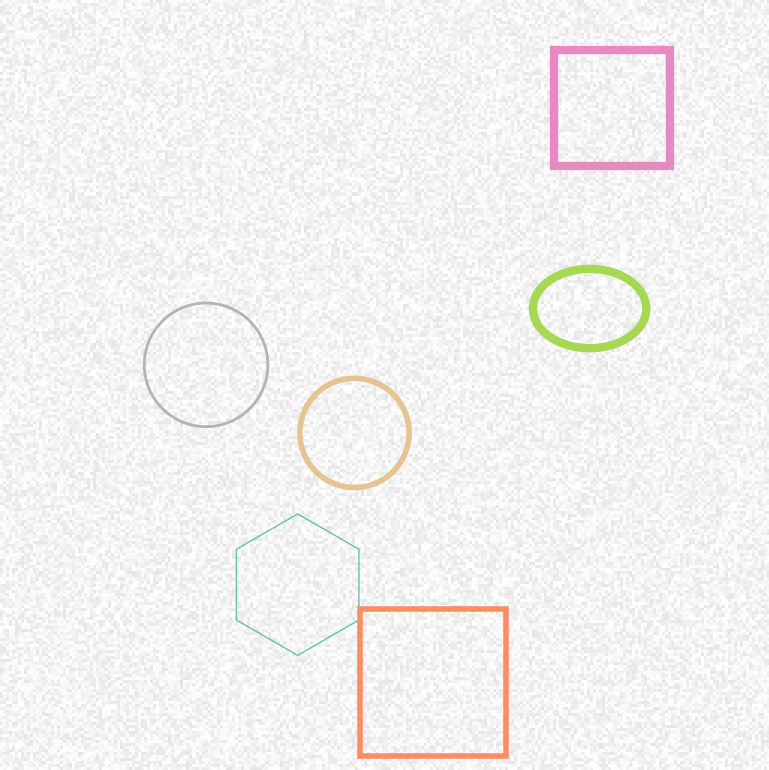[{"shape": "hexagon", "thickness": 0.5, "radius": 0.46, "center": [0.387, 0.241]}, {"shape": "square", "thickness": 2, "radius": 0.48, "center": [0.562, 0.114]}, {"shape": "square", "thickness": 3, "radius": 0.38, "center": [0.795, 0.859]}, {"shape": "oval", "thickness": 3, "radius": 0.37, "center": [0.766, 0.599]}, {"shape": "circle", "thickness": 2, "radius": 0.35, "center": [0.46, 0.438]}, {"shape": "circle", "thickness": 1, "radius": 0.4, "center": [0.268, 0.526]}]